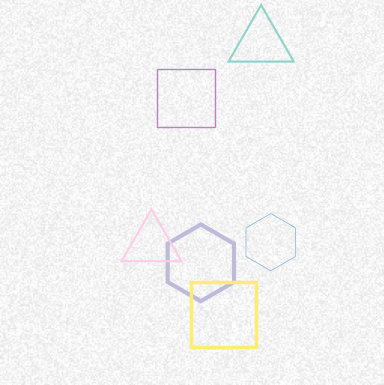[{"shape": "triangle", "thickness": 1.5, "radius": 0.49, "center": [0.678, 0.889]}, {"shape": "hexagon", "thickness": 3, "radius": 0.5, "center": [0.522, 0.317]}, {"shape": "hexagon", "thickness": 0.5, "radius": 0.37, "center": [0.703, 0.371]}, {"shape": "triangle", "thickness": 1.5, "radius": 0.45, "center": [0.394, 0.367]}, {"shape": "square", "thickness": 1, "radius": 0.37, "center": [0.482, 0.745]}, {"shape": "square", "thickness": 2.5, "radius": 0.42, "center": [0.581, 0.183]}]